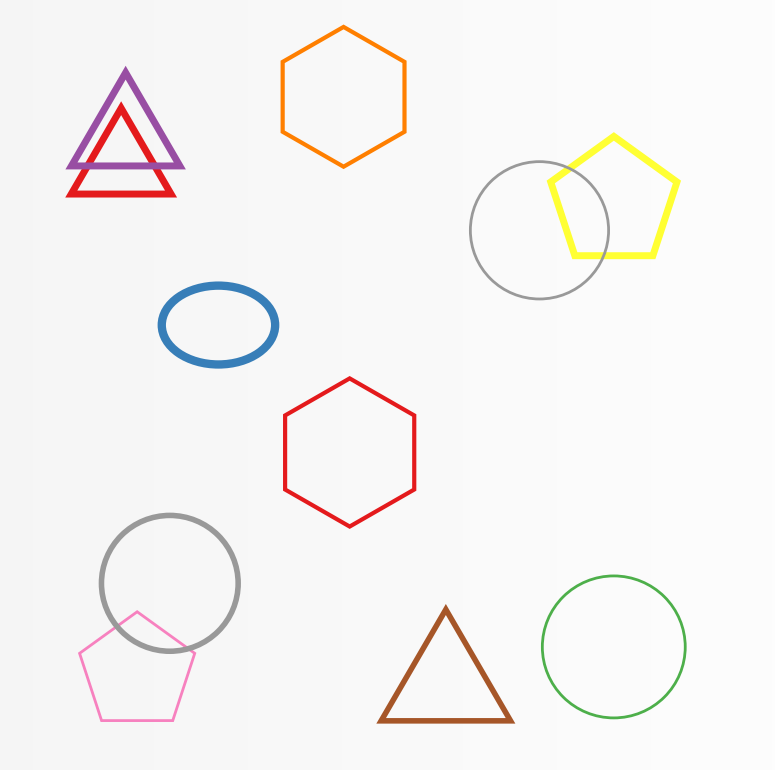[{"shape": "hexagon", "thickness": 1.5, "radius": 0.48, "center": [0.451, 0.412]}, {"shape": "triangle", "thickness": 2.5, "radius": 0.37, "center": [0.156, 0.785]}, {"shape": "oval", "thickness": 3, "radius": 0.37, "center": [0.282, 0.578]}, {"shape": "circle", "thickness": 1, "radius": 0.46, "center": [0.792, 0.16]}, {"shape": "triangle", "thickness": 2.5, "radius": 0.4, "center": [0.162, 0.825]}, {"shape": "hexagon", "thickness": 1.5, "radius": 0.45, "center": [0.443, 0.874]}, {"shape": "pentagon", "thickness": 2.5, "radius": 0.43, "center": [0.792, 0.737]}, {"shape": "triangle", "thickness": 2, "radius": 0.48, "center": [0.575, 0.112]}, {"shape": "pentagon", "thickness": 1, "radius": 0.39, "center": [0.177, 0.127]}, {"shape": "circle", "thickness": 1, "radius": 0.45, "center": [0.696, 0.701]}, {"shape": "circle", "thickness": 2, "radius": 0.44, "center": [0.219, 0.242]}]